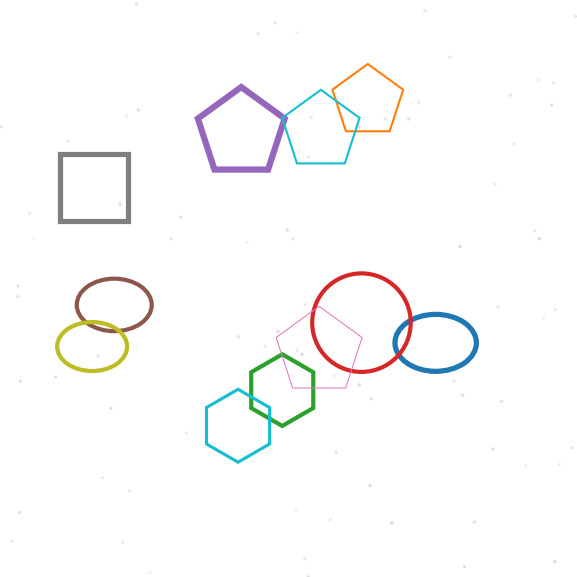[{"shape": "oval", "thickness": 2.5, "radius": 0.35, "center": [0.754, 0.405]}, {"shape": "pentagon", "thickness": 1, "radius": 0.32, "center": [0.637, 0.824]}, {"shape": "hexagon", "thickness": 2, "radius": 0.31, "center": [0.489, 0.324]}, {"shape": "circle", "thickness": 2, "radius": 0.43, "center": [0.626, 0.44]}, {"shape": "pentagon", "thickness": 3, "radius": 0.39, "center": [0.418, 0.769]}, {"shape": "oval", "thickness": 2, "radius": 0.32, "center": [0.198, 0.471]}, {"shape": "pentagon", "thickness": 0.5, "radius": 0.39, "center": [0.553, 0.391]}, {"shape": "square", "thickness": 2.5, "radius": 0.29, "center": [0.163, 0.674]}, {"shape": "oval", "thickness": 2, "radius": 0.3, "center": [0.16, 0.399]}, {"shape": "pentagon", "thickness": 1, "radius": 0.35, "center": [0.556, 0.773]}, {"shape": "hexagon", "thickness": 1.5, "radius": 0.32, "center": [0.412, 0.262]}]